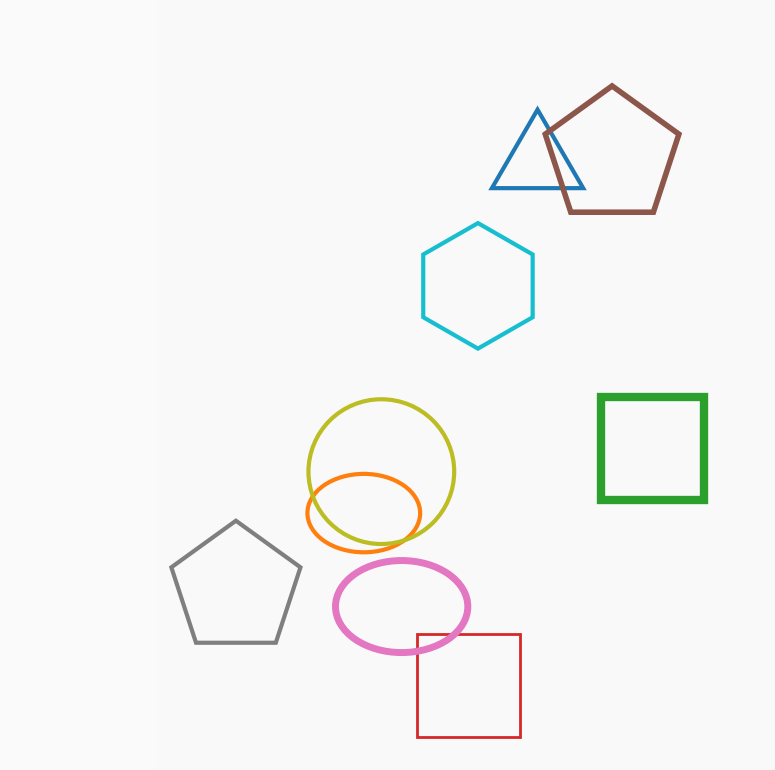[{"shape": "triangle", "thickness": 1.5, "radius": 0.34, "center": [0.694, 0.79]}, {"shape": "oval", "thickness": 1.5, "radius": 0.36, "center": [0.469, 0.334]}, {"shape": "square", "thickness": 3, "radius": 0.33, "center": [0.842, 0.418]}, {"shape": "square", "thickness": 1, "radius": 0.33, "center": [0.605, 0.11]}, {"shape": "pentagon", "thickness": 2, "radius": 0.45, "center": [0.79, 0.798]}, {"shape": "oval", "thickness": 2.5, "radius": 0.43, "center": [0.518, 0.212]}, {"shape": "pentagon", "thickness": 1.5, "radius": 0.44, "center": [0.304, 0.236]}, {"shape": "circle", "thickness": 1.5, "radius": 0.47, "center": [0.492, 0.387]}, {"shape": "hexagon", "thickness": 1.5, "radius": 0.41, "center": [0.617, 0.629]}]